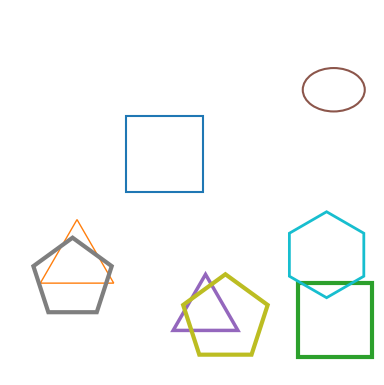[{"shape": "square", "thickness": 1.5, "radius": 0.5, "center": [0.427, 0.6]}, {"shape": "triangle", "thickness": 1, "radius": 0.55, "center": [0.2, 0.32]}, {"shape": "square", "thickness": 3, "radius": 0.48, "center": [0.869, 0.169]}, {"shape": "triangle", "thickness": 2.5, "radius": 0.49, "center": [0.534, 0.19]}, {"shape": "oval", "thickness": 1.5, "radius": 0.4, "center": [0.867, 0.767]}, {"shape": "pentagon", "thickness": 3, "radius": 0.53, "center": [0.188, 0.276]}, {"shape": "pentagon", "thickness": 3, "radius": 0.58, "center": [0.585, 0.172]}, {"shape": "hexagon", "thickness": 2, "radius": 0.56, "center": [0.848, 0.338]}]